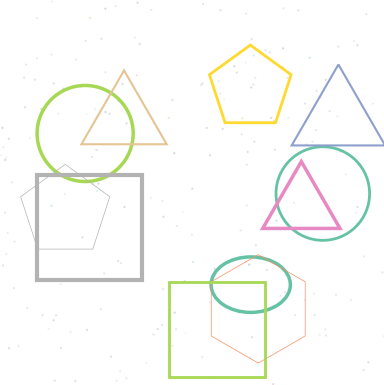[{"shape": "circle", "thickness": 2, "radius": 0.61, "center": [0.838, 0.497]}, {"shape": "oval", "thickness": 2.5, "radius": 0.51, "center": [0.651, 0.261]}, {"shape": "hexagon", "thickness": 0.5, "radius": 0.7, "center": [0.671, 0.198]}, {"shape": "triangle", "thickness": 1.5, "radius": 0.7, "center": [0.879, 0.692]}, {"shape": "triangle", "thickness": 2.5, "radius": 0.58, "center": [0.783, 0.465]}, {"shape": "square", "thickness": 2, "radius": 0.62, "center": [0.564, 0.144]}, {"shape": "circle", "thickness": 2.5, "radius": 0.62, "center": [0.221, 0.653]}, {"shape": "pentagon", "thickness": 2, "radius": 0.56, "center": [0.65, 0.771]}, {"shape": "triangle", "thickness": 1.5, "radius": 0.64, "center": [0.322, 0.689]}, {"shape": "square", "thickness": 3, "radius": 0.68, "center": [0.231, 0.409]}, {"shape": "pentagon", "thickness": 0.5, "radius": 0.61, "center": [0.169, 0.451]}]